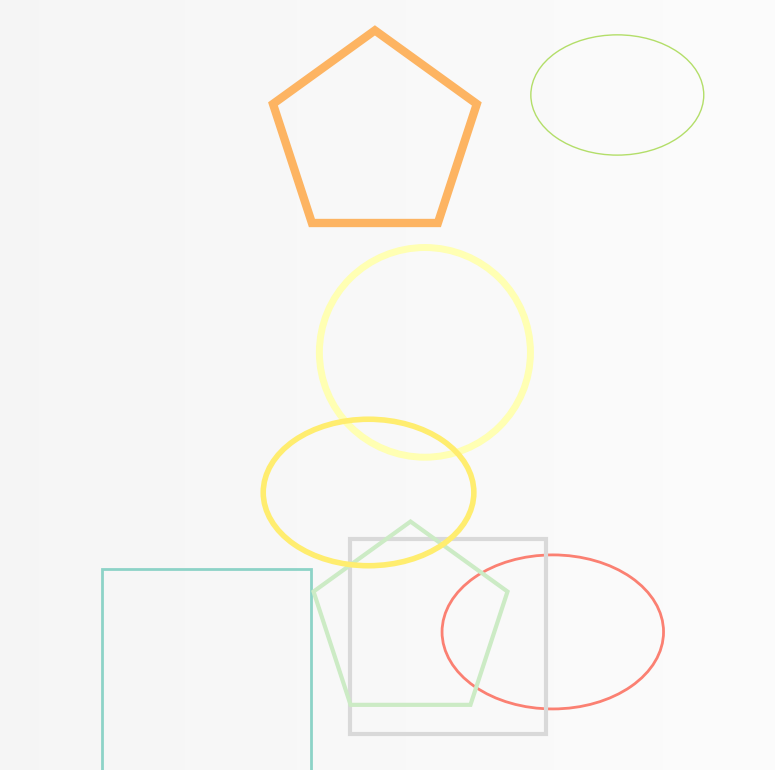[{"shape": "square", "thickness": 1, "radius": 0.67, "center": [0.266, 0.127]}, {"shape": "circle", "thickness": 2.5, "radius": 0.68, "center": [0.548, 0.542]}, {"shape": "oval", "thickness": 1, "radius": 0.71, "center": [0.713, 0.179]}, {"shape": "pentagon", "thickness": 3, "radius": 0.69, "center": [0.484, 0.822]}, {"shape": "oval", "thickness": 0.5, "radius": 0.56, "center": [0.797, 0.877]}, {"shape": "square", "thickness": 1.5, "radius": 0.63, "center": [0.578, 0.174]}, {"shape": "pentagon", "thickness": 1.5, "radius": 0.66, "center": [0.53, 0.191]}, {"shape": "oval", "thickness": 2, "radius": 0.68, "center": [0.476, 0.36]}]